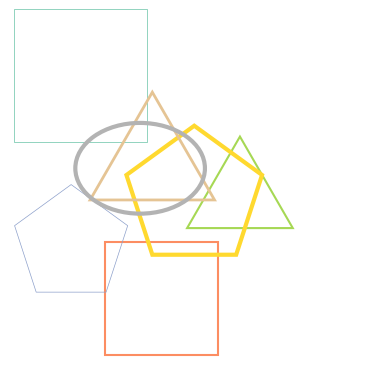[{"shape": "square", "thickness": 0.5, "radius": 0.86, "center": [0.209, 0.803]}, {"shape": "square", "thickness": 1.5, "radius": 0.73, "center": [0.421, 0.224]}, {"shape": "pentagon", "thickness": 0.5, "radius": 0.77, "center": [0.185, 0.366]}, {"shape": "triangle", "thickness": 1.5, "radius": 0.79, "center": [0.623, 0.487]}, {"shape": "pentagon", "thickness": 3, "radius": 0.93, "center": [0.505, 0.488]}, {"shape": "triangle", "thickness": 2, "radius": 0.93, "center": [0.396, 0.574]}, {"shape": "oval", "thickness": 3, "radius": 0.84, "center": [0.364, 0.563]}]